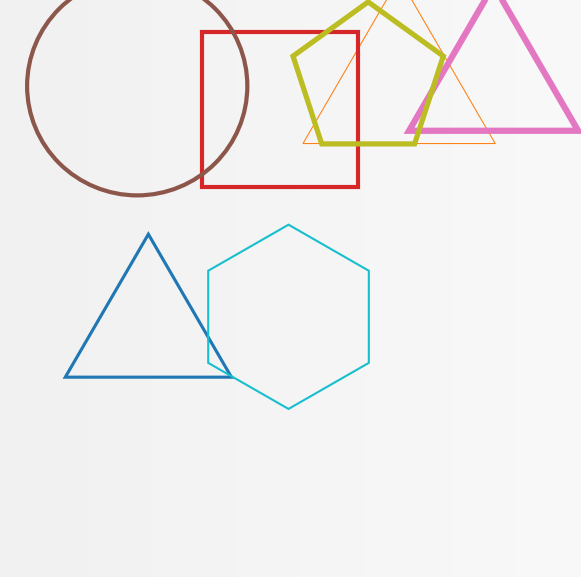[{"shape": "triangle", "thickness": 1.5, "radius": 0.83, "center": [0.255, 0.429]}, {"shape": "triangle", "thickness": 0.5, "radius": 0.95, "center": [0.687, 0.846]}, {"shape": "square", "thickness": 2, "radius": 0.67, "center": [0.482, 0.809]}, {"shape": "circle", "thickness": 2, "radius": 0.95, "center": [0.236, 0.85]}, {"shape": "triangle", "thickness": 3, "radius": 0.84, "center": [0.849, 0.857]}, {"shape": "pentagon", "thickness": 2.5, "radius": 0.68, "center": [0.633, 0.86]}, {"shape": "hexagon", "thickness": 1, "radius": 0.8, "center": [0.496, 0.451]}]